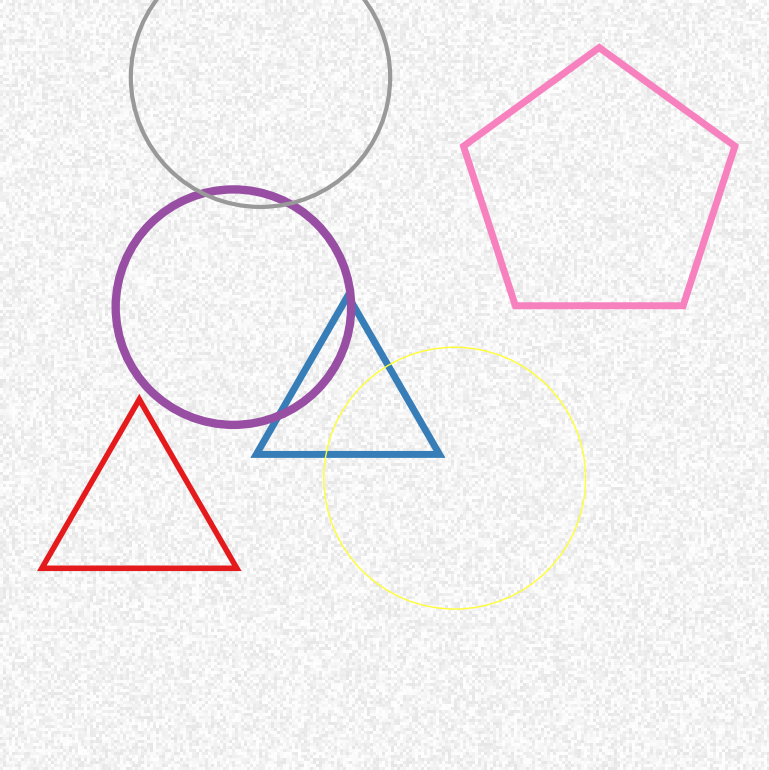[{"shape": "triangle", "thickness": 2, "radius": 0.73, "center": [0.181, 0.335]}, {"shape": "triangle", "thickness": 2.5, "radius": 0.69, "center": [0.452, 0.479]}, {"shape": "circle", "thickness": 3, "radius": 0.76, "center": [0.303, 0.601]}, {"shape": "circle", "thickness": 0.5, "radius": 0.85, "center": [0.591, 0.379]}, {"shape": "pentagon", "thickness": 2.5, "radius": 0.93, "center": [0.778, 0.753]}, {"shape": "circle", "thickness": 1.5, "radius": 0.84, "center": [0.338, 0.9]}]